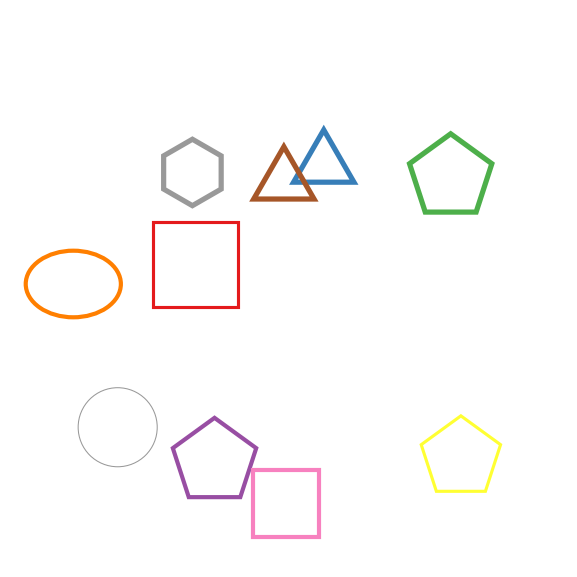[{"shape": "square", "thickness": 1.5, "radius": 0.37, "center": [0.339, 0.54]}, {"shape": "triangle", "thickness": 2.5, "radius": 0.3, "center": [0.561, 0.714]}, {"shape": "pentagon", "thickness": 2.5, "radius": 0.37, "center": [0.78, 0.693]}, {"shape": "pentagon", "thickness": 2, "radius": 0.38, "center": [0.371, 0.2]}, {"shape": "oval", "thickness": 2, "radius": 0.41, "center": [0.127, 0.507]}, {"shape": "pentagon", "thickness": 1.5, "radius": 0.36, "center": [0.798, 0.207]}, {"shape": "triangle", "thickness": 2.5, "radius": 0.3, "center": [0.492, 0.685]}, {"shape": "square", "thickness": 2, "radius": 0.29, "center": [0.496, 0.127]}, {"shape": "hexagon", "thickness": 2.5, "radius": 0.29, "center": [0.333, 0.701]}, {"shape": "circle", "thickness": 0.5, "radius": 0.34, "center": [0.204, 0.259]}]